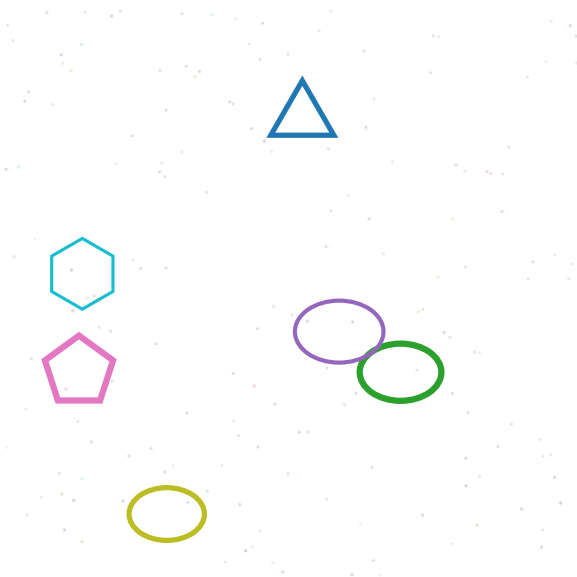[{"shape": "triangle", "thickness": 2.5, "radius": 0.32, "center": [0.524, 0.796]}, {"shape": "oval", "thickness": 3, "radius": 0.35, "center": [0.694, 0.355]}, {"shape": "oval", "thickness": 2, "radius": 0.38, "center": [0.587, 0.425]}, {"shape": "pentagon", "thickness": 3, "radius": 0.31, "center": [0.137, 0.356]}, {"shape": "oval", "thickness": 2.5, "radius": 0.33, "center": [0.289, 0.109]}, {"shape": "hexagon", "thickness": 1.5, "radius": 0.31, "center": [0.143, 0.525]}]